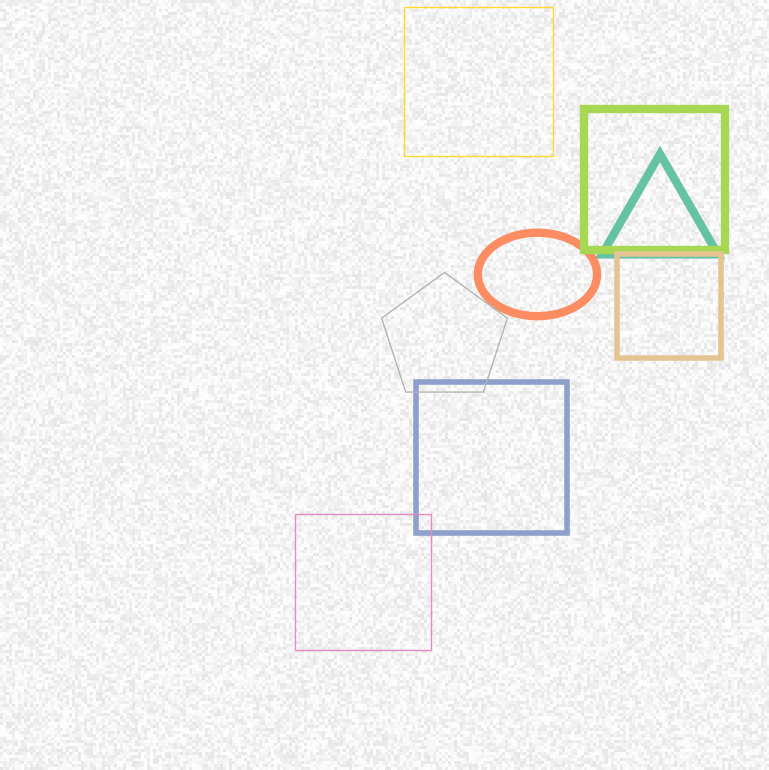[{"shape": "triangle", "thickness": 3, "radius": 0.43, "center": [0.857, 0.713]}, {"shape": "oval", "thickness": 3, "radius": 0.39, "center": [0.698, 0.644]}, {"shape": "square", "thickness": 2, "radius": 0.49, "center": [0.639, 0.406]}, {"shape": "square", "thickness": 0.5, "radius": 0.44, "center": [0.472, 0.244]}, {"shape": "square", "thickness": 3, "radius": 0.46, "center": [0.85, 0.767]}, {"shape": "square", "thickness": 0.5, "radius": 0.48, "center": [0.621, 0.895]}, {"shape": "square", "thickness": 2, "radius": 0.34, "center": [0.869, 0.603]}, {"shape": "pentagon", "thickness": 0.5, "radius": 0.43, "center": [0.577, 0.56]}]